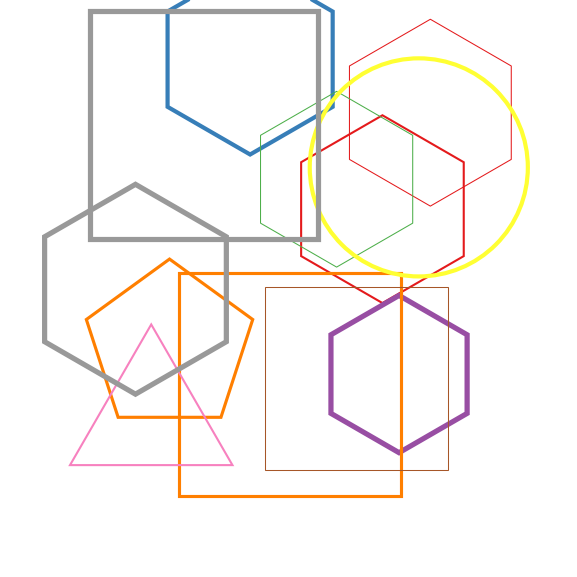[{"shape": "hexagon", "thickness": 0.5, "radius": 0.81, "center": [0.745, 0.804]}, {"shape": "hexagon", "thickness": 1, "radius": 0.81, "center": [0.662, 0.637]}, {"shape": "hexagon", "thickness": 2, "radius": 0.83, "center": [0.433, 0.897]}, {"shape": "hexagon", "thickness": 0.5, "radius": 0.76, "center": [0.583, 0.689]}, {"shape": "hexagon", "thickness": 2.5, "radius": 0.68, "center": [0.691, 0.351]}, {"shape": "square", "thickness": 1.5, "radius": 0.96, "center": [0.502, 0.334]}, {"shape": "pentagon", "thickness": 1.5, "radius": 0.76, "center": [0.294, 0.399]}, {"shape": "circle", "thickness": 2, "radius": 0.94, "center": [0.725, 0.709]}, {"shape": "square", "thickness": 0.5, "radius": 0.79, "center": [0.617, 0.344]}, {"shape": "triangle", "thickness": 1, "radius": 0.81, "center": [0.262, 0.275]}, {"shape": "square", "thickness": 2.5, "radius": 0.99, "center": [0.354, 0.783]}, {"shape": "hexagon", "thickness": 2.5, "radius": 0.91, "center": [0.235, 0.498]}]